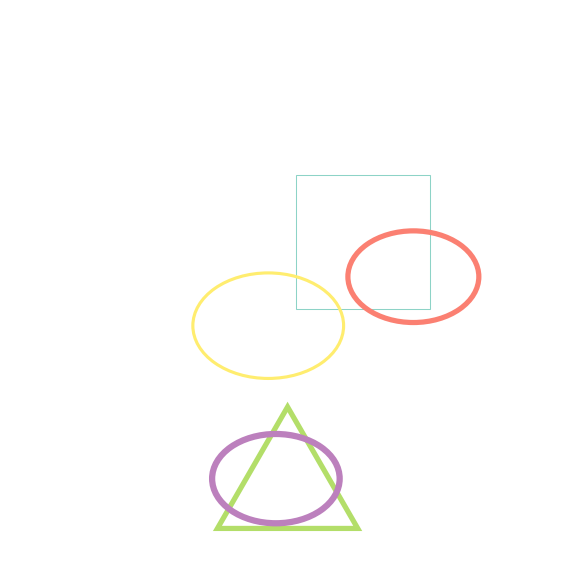[{"shape": "square", "thickness": 0.5, "radius": 0.58, "center": [0.629, 0.58]}, {"shape": "oval", "thickness": 2.5, "radius": 0.57, "center": [0.716, 0.52]}, {"shape": "triangle", "thickness": 2.5, "radius": 0.7, "center": [0.498, 0.154]}, {"shape": "oval", "thickness": 3, "radius": 0.55, "center": [0.478, 0.17]}, {"shape": "oval", "thickness": 1.5, "radius": 0.65, "center": [0.464, 0.435]}]